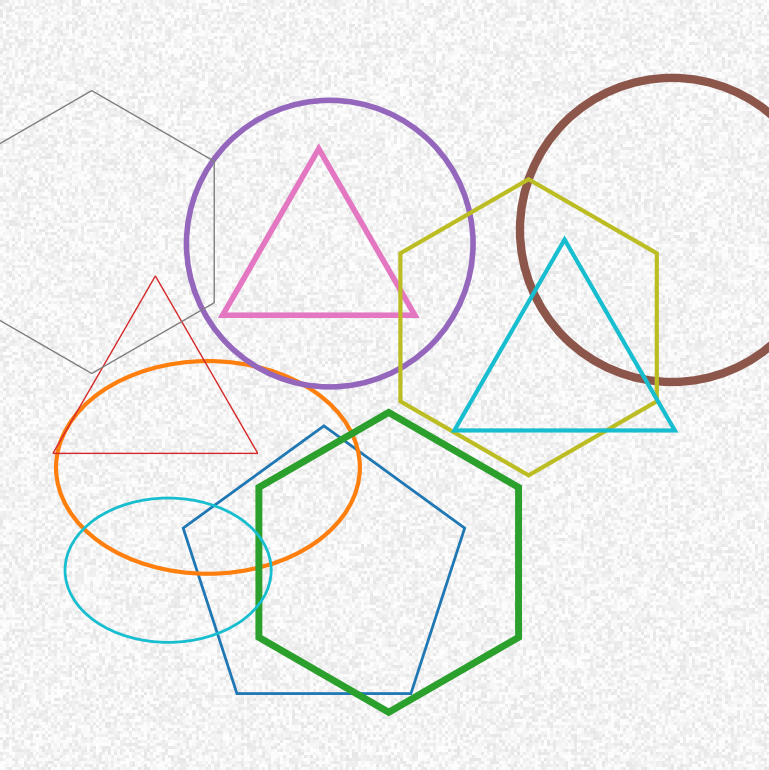[{"shape": "pentagon", "thickness": 1, "radius": 0.96, "center": [0.421, 0.255]}, {"shape": "oval", "thickness": 1.5, "radius": 0.99, "center": [0.27, 0.393]}, {"shape": "hexagon", "thickness": 2.5, "radius": 0.97, "center": [0.505, 0.27]}, {"shape": "triangle", "thickness": 0.5, "radius": 0.77, "center": [0.202, 0.488]}, {"shape": "circle", "thickness": 2, "radius": 0.93, "center": [0.428, 0.684]}, {"shape": "circle", "thickness": 3, "radius": 0.99, "center": [0.873, 0.701]}, {"shape": "triangle", "thickness": 2, "radius": 0.72, "center": [0.414, 0.663]}, {"shape": "hexagon", "thickness": 0.5, "radius": 0.92, "center": [0.119, 0.699]}, {"shape": "hexagon", "thickness": 1.5, "radius": 0.96, "center": [0.686, 0.575]}, {"shape": "triangle", "thickness": 1.5, "radius": 0.83, "center": [0.733, 0.524]}, {"shape": "oval", "thickness": 1, "radius": 0.67, "center": [0.218, 0.259]}]